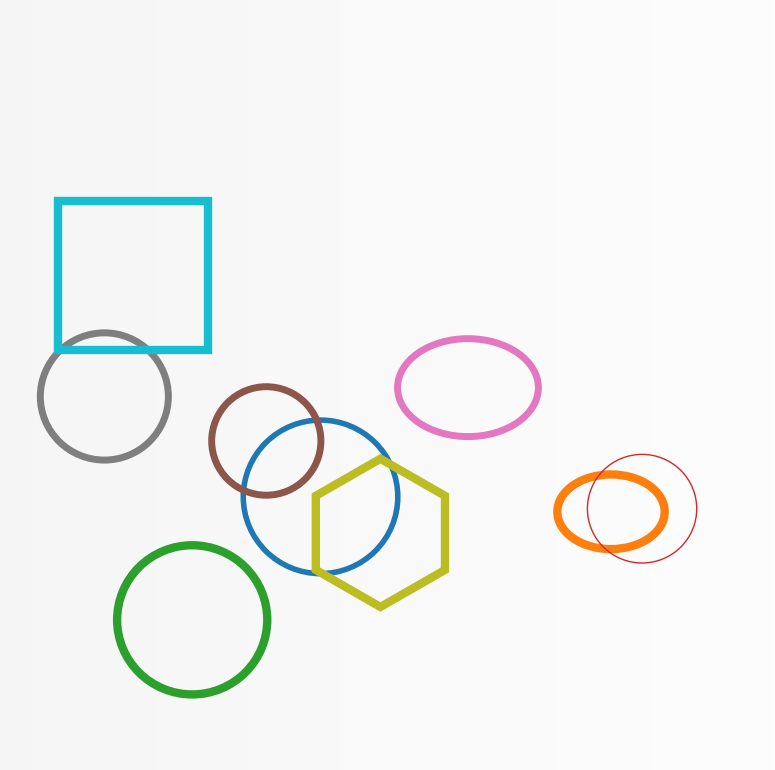[{"shape": "circle", "thickness": 2, "radius": 0.5, "center": [0.414, 0.355]}, {"shape": "oval", "thickness": 3, "radius": 0.35, "center": [0.788, 0.335]}, {"shape": "circle", "thickness": 3, "radius": 0.48, "center": [0.248, 0.195]}, {"shape": "circle", "thickness": 0.5, "radius": 0.35, "center": [0.828, 0.339]}, {"shape": "circle", "thickness": 2.5, "radius": 0.35, "center": [0.344, 0.427]}, {"shape": "oval", "thickness": 2.5, "radius": 0.45, "center": [0.604, 0.497]}, {"shape": "circle", "thickness": 2.5, "radius": 0.41, "center": [0.135, 0.485]}, {"shape": "hexagon", "thickness": 3, "radius": 0.48, "center": [0.491, 0.308]}, {"shape": "square", "thickness": 3, "radius": 0.48, "center": [0.171, 0.642]}]